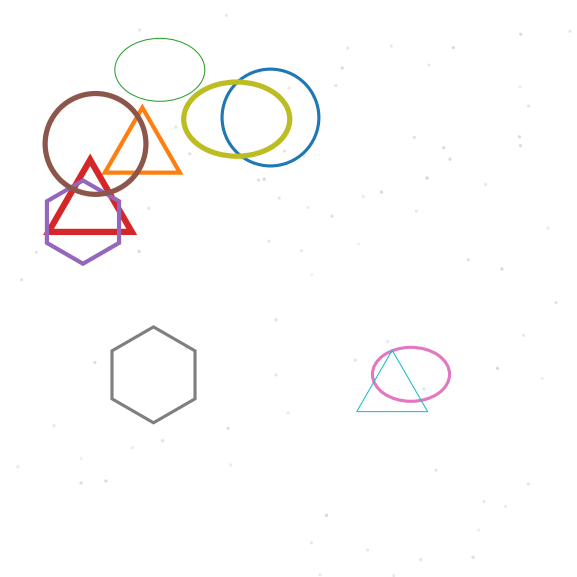[{"shape": "circle", "thickness": 1.5, "radius": 0.42, "center": [0.468, 0.796]}, {"shape": "triangle", "thickness": 2, "radius": 0.38, "center": [0.246, 0.738]}, {"shape": "oval", "thickness": 0.5, "radius": 0.39, "center": [0.277, 0.878]}, {"shape": "triangle", "thickness": 3, "radius": 0.42, "center": [0.156, 0.639]}, {"shape": "hexagon", "thickness": 2, "radius": 0.36, "center": [0.144, 0.615]}, {"shape": "circle", "thickness": 2.5, "radius": 0.44, "center": [0.165, 0.75]}, {"shape": "oval", "thickness": 1.5, "radius": 0.33, "center": [0.712, 0.351]}, {"shape": "hexagon", "thickness": 1.5, "radius": 0.42, "center": [0.266, 0.35]}, {"shape": "oval", "thickness": 2.5, "radius": 0.46, "center": [0.41, 0.793]}, {"shape": "triangle", "thickness": 0.5, "radius": 0.35, "center": [0.679, 0.322]}]